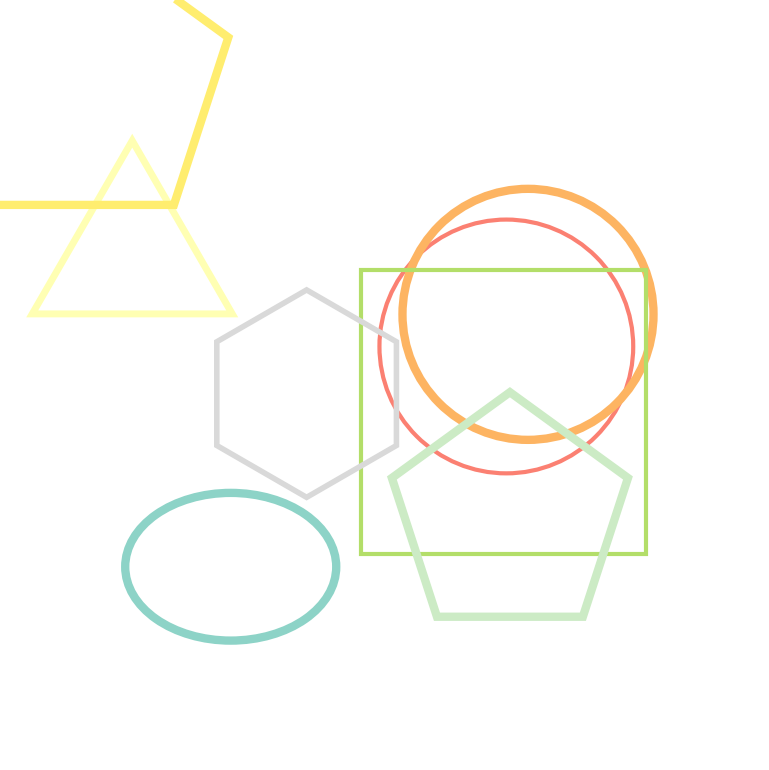[{"shape": "oval", "thickness": 3, "radius": 0.69, "center": [0.3, 0.264]}, {"shape": "triangle", "thickness": 2.5, "radius": 0.75, "center": [0.172, 0.667]}, {"shape": "circle", "thickness": 1.5, "radius": 0.82, "center": [0.658, 0.55]}, {"shape": "circle", "thickness": 3, "radius": 0.82, "center": [0.686, 0.592]}, {"shape": "square", "thickness": 1.5, "radius": 0.92, "center": [0.654, 0.465]}, {"shape": "hexagon", "thickness": 2, "radius": 0.67, "center": [0.398, 0.489]}, {"shape": "pentagon", "thickness": 3, "radius": 0.81, "center": [0.662, 0.329]}, {"shape": "pentagon", "thickness": 3, "radius": 0.97, "center": [0.111, 0.891]}]